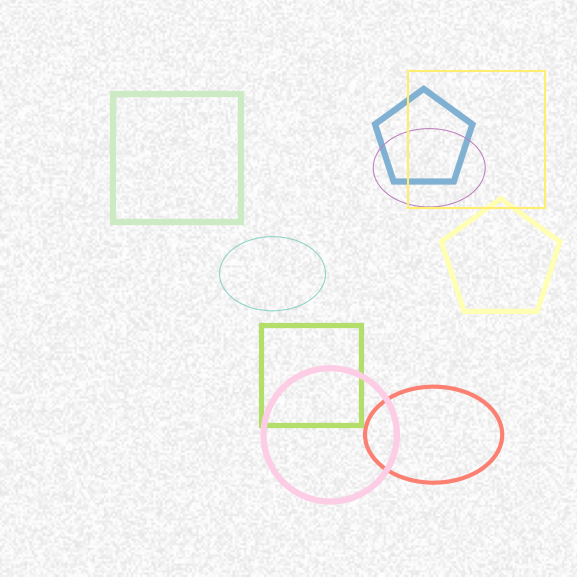[{"shape": "oval", "thickness": 0.5, "radius": 0.46, "center": [0.472, 0.525]}, {"shape": "pentagon", "thickness": 2.5, "radius": 0.54, "center": [0.867, 0.547]}, {"shape": "oval", "thickness": 2, "radius": 0.59, "center": [0.751, 0.246]}, {"shape": "pentagon", "thickness": 3, "radius": 0.44, "center": [0.734, 0.757]}, {"shape": "square", "thickness": 2.5, "radius": 0.44, "center": [0.538, 0.35]}, {"shape": "circle", "thickness": 3, "radius": 0.58, "center": [0.572, 0.246]}, {"shape": "oval", "thickness": 0.5, "radius": 0.48, "center": [0.743, 0.709]}, {"shape": "square", "thickness": 3, "radius": 0.55, "center": [0.307, 0.725]}, {"shape": "square", "thickness": 1, "radius": 0.59, "center": [0.825, 0.758]}]